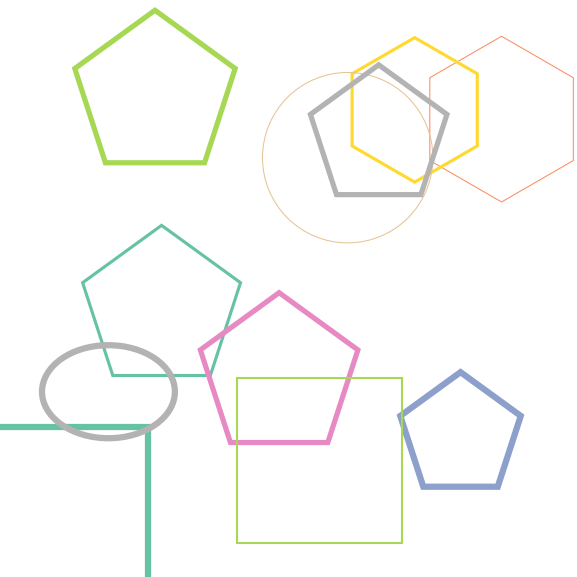[{"shape": "square", "thickness": 3, "radius": 0.71, "center": [0.113, 0.118]}, {"shape": "pentagon", "thickness": 1.5, "radius": 0.72, "center": [0.28, 0.465]}, {"shape": "hexagon", "thickness": 0.5, "radius": 0.72, "center": [0.868, 0.793]}, {"shape": "pentagon", "thickness": 3, "radius": 0.55, "center": [0.797, 0.245]}, {"shape": "pentagon", "thickness": 2.5, "radius": 0.72, "center": [0.483, 0.349]}, {"shape": "square", "thickness": 1, "radius": 0.71, "center": [0.554, 0.202]}, {"shape": "pentagon", "thickness": 2.5, "radius": 0.73, "center": [0.268, 0.835]}, {"shape": "hexagon", "thickness": 1.5, "radius": 0.63, "center": [0.718, 0.809]}, {"shape": "circle", "thickness": 0.5, "radius": 0.74, "center": [0.602, 0.726]}, {"shape": "oval", "thickness": 3, "radius": 0.58, "center": [0.188, 0.321]}, {"shape": "pentagon", "thickness": 2.5, "radius": 0.62, "center": [0.656, 0.763]}]